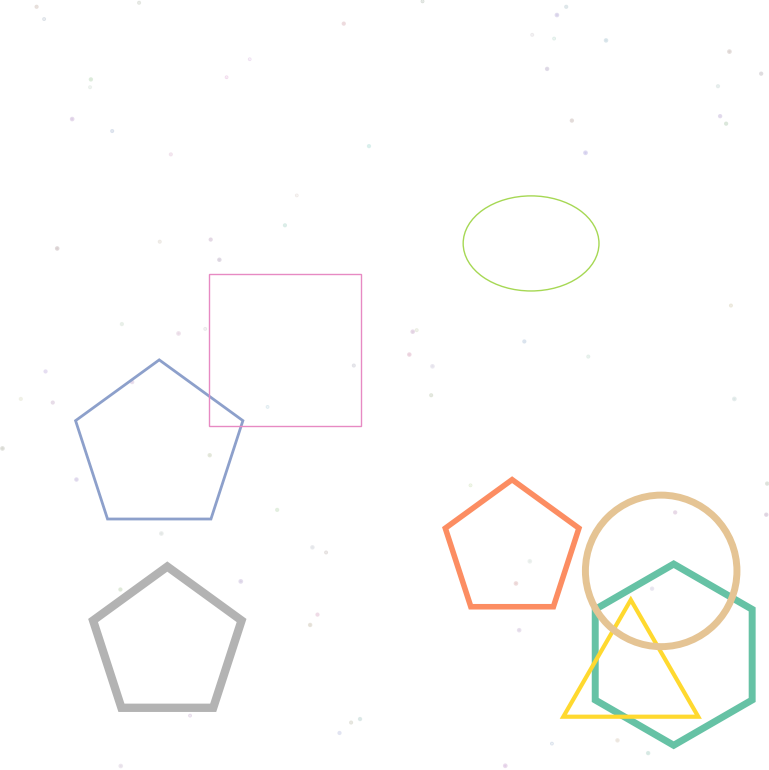[{"shape": "hexagon", "thickness": 2.5, "radius": 0.59, "center": [0.875, 0.15]}, {"shape": "pentagon", "thickness": 2, "radius": 0.46, "center": [0.665, 0.286]}, {"shape": "pentagon", "thickness": 1, "radius": 0.57, "center": [0.207, 0.418]}, {"shape": "square", "thickness": 0.5, "radius": 0.49, "center": [0.371, 0.545]}, {"shape": "oval", "thickness": 0.5, "radius": 0.44, "center": [0.69, 0.684]}, {"shape": "triangle", "thickness": 1.5, "radius": 0.51, "center": [0.819, 0.12]}, {"shape": "circle", "thickness": 2.5, "radius": 0.49, "center": [0.859, 0.259]}, {"shape": "pentagon", "thickness": 3, "radius": 0.51, "center": [0.217, 0.163]}]